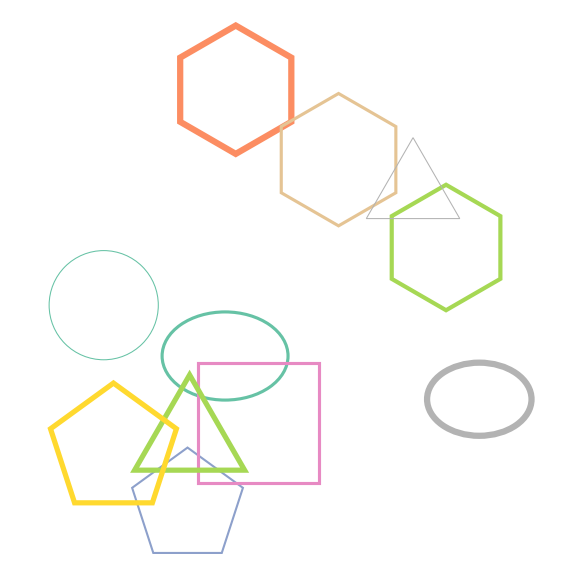[{"shape": "oval", "thickness": 1.5, "radius": 0.55, "center": [0.39, 0.383]}, {"shape": "circle", "thickness": 0.5, "radius": 0.47, "center": [0.18, 0.471]}, {"shape": "hexagon", "thickness": 3, "radius": 0.56, "center": [0.408, 0.844]}, {"shape": "pentagon", "thickness": 1, "radius": 0.5, "center": [0.325, 0.123]}, {"shape": "square", "thickness": 1.5, "radius": 0.52, "center": [0.447, 0.266]}, {"shape": "hexagon", "thickness": 2, "radius": 0.54, "center": [0.772, 0.571]}, {"shape": "triangle", "thickness": 2.5, "radius": 0.55, "center": [0.328, 0.24]}, {"shape": "pentagon", "thickness": 2.5, "radius": 0.57, "center": [0.196, 0.221]}, {"shape": "hexagon", "thickness": 1.5, "radius": 0.57, "center": [0.586, 0.723]}, {"shape": "oval", "thickness": 3, "radius": 0.45, "center": [0.83, 0.308]}, {"shape": "triangle", "thickness": 0.5, "radius": 0.47, "center": [0.715, 0.667]}]